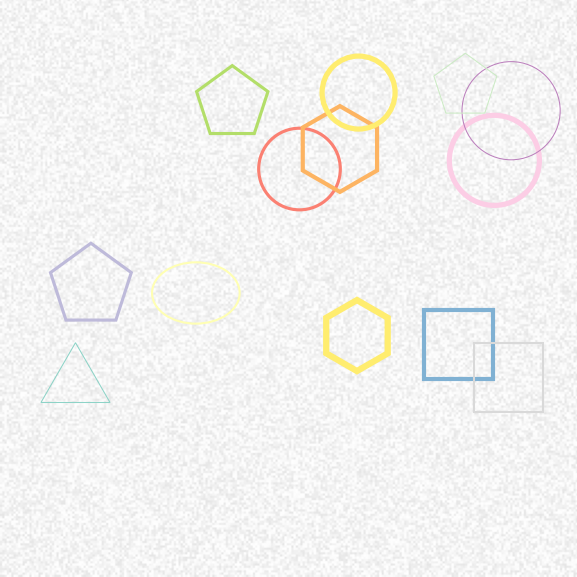[{"shape": "triangle", "thickness": 0.5, "radius": 0.35, "center": [0.131, 0.337]}, {"shape": "oval", "thickness": 1, "radius": 0.38, "center": [0.339, 0.492]}, {"shape": "pentagon", "thickness": 1.5, "radius": 0.37, "center": [0.157, 0.504]}, {"shape": "circle", "thickness": 1.5, "radius": 0.35, "center": [0.519, 0.706]}, {"shape": "square", "thickness": 2, "radius": 0.3, "center": [0.795, 0.402]}, {"shape": "hexagon", "thickness": 2, "radius": 0.37, "center": [0.589, 0.741]}, {"shape": "pentagon", "thickness": 1.5, "radius": 0.32, "center": [0.402, 0.82]}, {"shape": "circle", "thickness": 2.5, "radius": 0.39, "center": [0.856, 0.721]}, {"shape": "square", "thickness": 1, "radius": 0.3, "center": [0.88, 0.345]}, {"shape": "circle", "thickness": 0.5, "radius": 0.42, "center": [0.885, 0.807]}, {"shape": "pentagon", "thickness": 0.5, "radius": 0.29, "center": [0.806, 0.85]}, {"shape": "hexagon", "thickness": 3, "radius": 0.31, "center": [0.618, 0.418]}, {"shape": "circle", "thickness": 2.5, "radius": 0.32, "center": [0.621, 0.839]}]